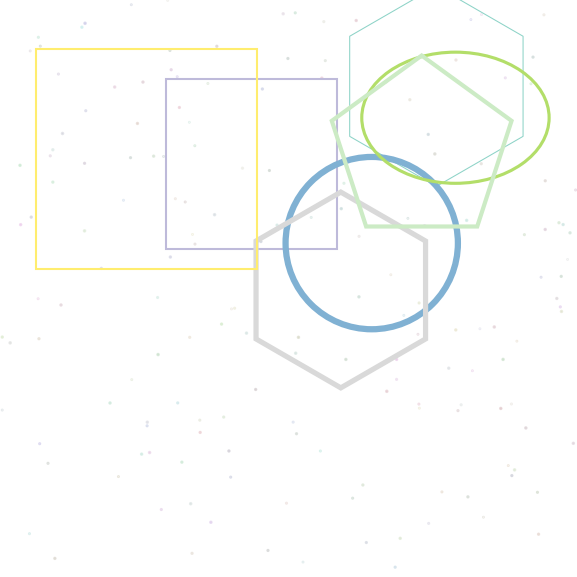[{"shape": "hexagon", "thickness": 0.5, "radius": 0.87, "center": [0.756, 0.85]}, {"shape": "square", "thickness": 1, "radius": 0.74, "center": [0.435, 0.715]}, {"shape": "circle", "thickness": 3, "radius": 0.75, "center": [0.644, 0.578]}, {"shape": "oval", "thickness": 1.5, "radius": 0.81, "center": [0.789, 0.795]}, {"shape": "hexagon", "thickness": 2.5, "radius": 0.85, "center": [0.59, 0.497]}, {"shape": "pentagon", "thickness": 2, "radius": 0.82, "center": [0.73, 0.739]}, {"shape": "square", "thickness": 1, "radius": 0.95, "center": [0.254, 0.724]}]